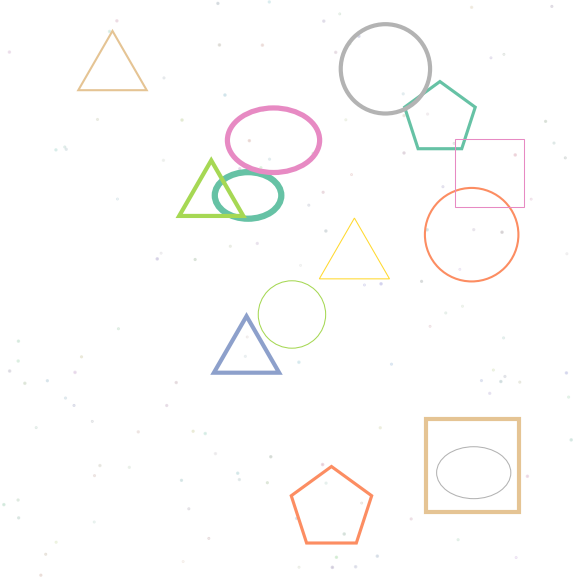[{"shape": "oval", "thickness": 3, "radius": 0.29, "center": [0.43, 0.661]}, {"shape": "pentagon", "thickness": 1.5, "radius": 0.32, "center": [0.762, 0.794]}, {"shape": "pentagon", "thickness": 1.5, "radius": 0.37, "center": [0.574, 0.118]}, {"shape": "circle", "thickness": 1, "radius": 0.4, "center": [0.817, 0.593]}, {"shape": "triangle", "thickness": 2, "radius": 0.33, "center": [0.427, 0.386]}, {"shape": "oval", "thickness": 2.5, "radius": 0.4, "center": [0.474, 0.756]}, {"shape": "square", "thickness": 0.5, "radius": 0.3, "center": [0.847, 0.699]}, {"shape": "triangle", "thickness": 2, "radius": 0.32, "center": [0.366, 0.657]}, {"shape": "circle", "thickness": 0.5, "radius": 0.29, "center": [0.506, 0.455]}, {"shape": "triangle", "thickness": 0.5, "radius": 0.35, "center": [0.614, 0.551]}, {"shape": "square", "thickness": 2, "radius": 0.4, "center": [0.818, 0.193]}, {"shape": "triangle", "thickness": 1, "radius": 0.34, "center": [0.195, 0.877]}, {"shape": "circle", "thickness": 2, "radius": 0.39, "center": [0.667, 0.88]}, {"shape": "oval", "thickness": 0.5, "radius": 0.32, "center": [0.82, 0.181]}]